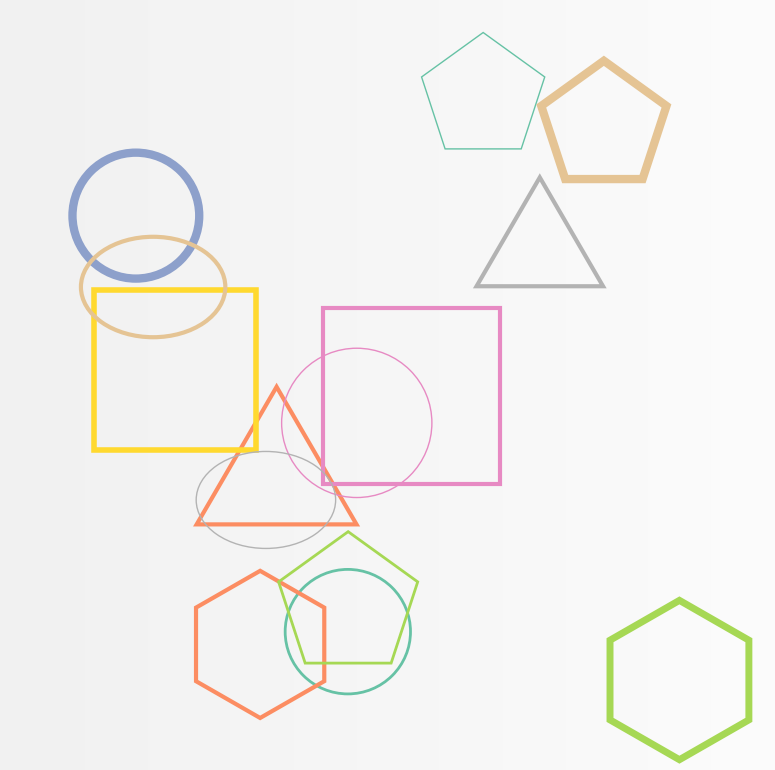[{"shape": "circle", "thickness": 1, "radius": 0.4, "center": [0.449, 0.18]}, {"shape": "pentagon", "thickness": 0.5, "radius": 0.42, "center": [0.623, 0.874]}, {"shape": "triangle", "thickness": 1.5, "radius": 0.6, "center": [0.357, 0.379]}, {"shape": "hexagon", "thickness": 1.5, "radius": 0.48, "center": [0.336, 0.163]}, {"shape": "circle", "thickness": 3, "radius": 0.41, "center": [0.175, 0.72]}, {"shape": "circle", "thickness": 0.5, "radius": 0.48, "center": [0.46, 0.451]}, {"shape": "square", "thickness": 1.5, "radius": 0.57, "center": [0.531, 0.486]}, {"shape": "hexagon", "thickness": 2.5, "radius": 0.52, "center": [0.877, 0.117]}, {"shape": "pentagon", "thickness": 1, "radius": 0.47, "center": [0.449, 0.215]}, {"shape": "square", "thickness": 2, "radius": 0.52, "center": [0.226, 0.52]}, {"shape": "pentagon", "thickness": 3, "radius": 0.42, "center": [0.779, 0.836]}, {"shape": "oval", "thickness": 1.5, "radius": 0.47, "center": [0.198, 0.627]}, {"shape": "triangle", "thickness": 1.5, "radius": 0.47, "center": [0.697, 0.675]}, {"shape": "oval", "thickness": 0.5, "radius": 0.45, "center": [0.343, 0.351]}]